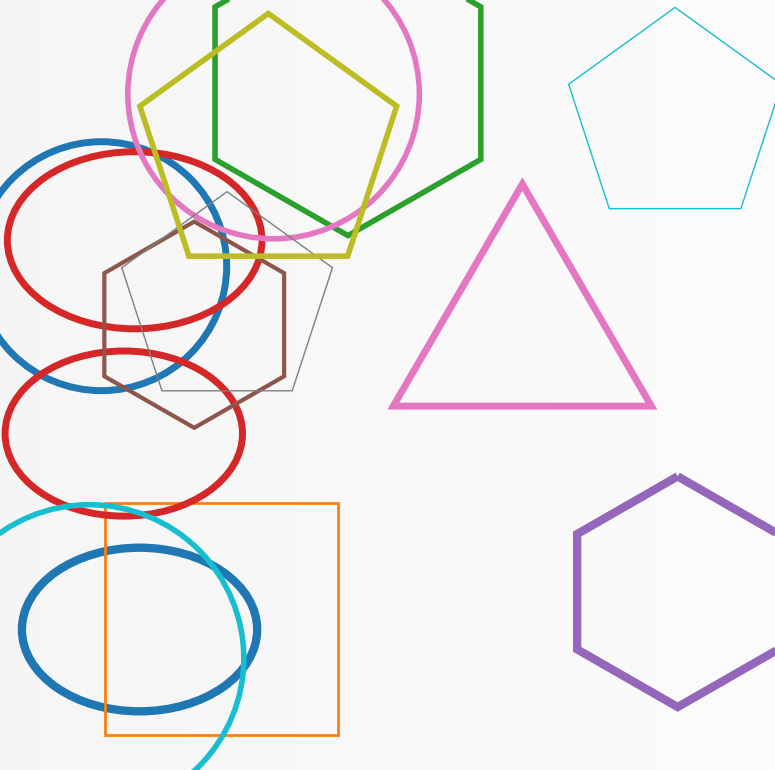[{"shape": "oval", "thickness": 3, "radius": 0.76, "center": [0.18, 0.182]}, {"shape": "circle", "thickness": 2.5, "radius": 0.81, "center": [0.131, 0.654]}, {"shape": "square", "thickness": 1, "radius": 0.75, "center": [0.286, 0.196]}, {"shape": "hexagon", "thickness": 2, "radius": 0.99, "center": [0.449, 0.892]}, {"shape": "oval", "thickness": 2.5, "radius": 0.82, "center": [0.174, 0.688]}, {"shape": "oval", "thickness": 2.5, "radius": 0.77, "center": [0.16, 0.437]}, {"shape": "hexagon", "thickness": 3, "radius": 0.75, "center": [0.874, 0.232]}, {"shape": "hexagon", "thickness": 1.5, "radius": 0.67, "center": [0.251, 0.578]}, {"shape": "circle", "thickness": 2, "radius": 0.94, "center": [0.353, 0.878]}, {"shape": "triangle", "thickness": 2.5, "radius": 0.96, "center": [0.674, 0.569]}, {"shape": "pentagon", "thickness": 0.5, "radius": 0.71, "center": [0.293, 0.608]}, {"shape": "pentagon", "thickness": 2, "radius": 0.87, "center": [0.346, 0.808]}, {"shape": "circle", "thickness": 2, "radius": 1.0, "center": [0.115, 0.145]}, {"shape": "pentagon", "thickness": 0.5, "radius": 0.72, "center": [0.871, 0.846]}]